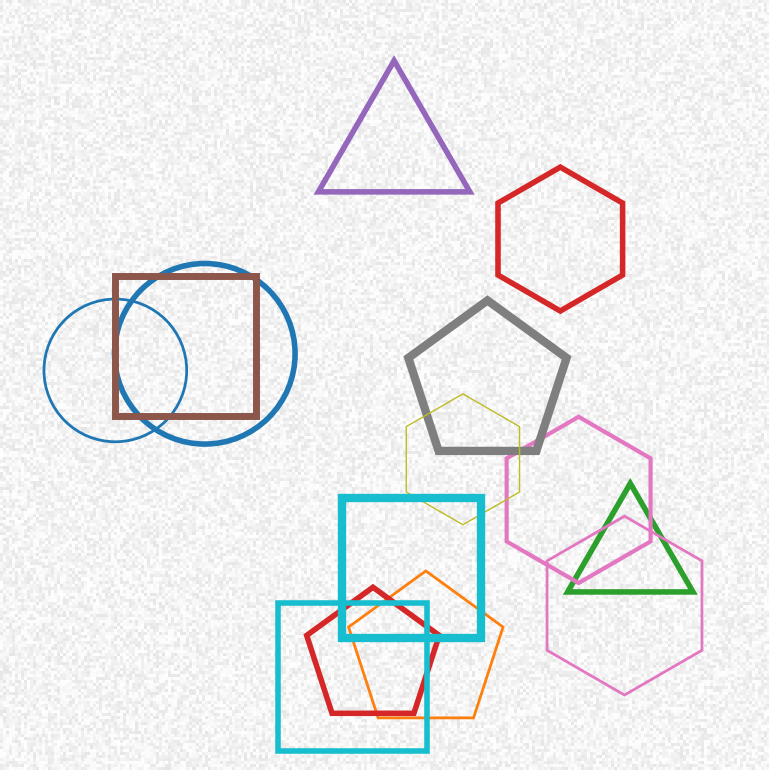[{"shape": "circle", "thickness": 1, "radius": 0.46, "center": [0.15, 0.519]}, {"shape": "circle", "thickness": 2, "radius": 0.59, "center": [0.266, 0.541]}, {"shape": "pentagon", "thickness": 1, "radius": 0.53, "center": [0.553, 0.153]}, {"shape": "triangle", "thickness": 2, "radius": 0.47, "center": [0.819, 0.278]}, {"shape": "hexagon", "thickness": 2, "radius": 0.47, "center": [0.728, 0.69]}, {"shape": "pentagon", "thickness": 2, "radius": 0.45, "center": [0.484, 0.147]}, {"shape": "triangle", "thickness": 2, "radius": 0.57, "center": [0.512, 0.808]}, {"shape": "square", "thickness": 2.5, "radius": 0.46, "center": [0.241, 0.55]}, {"shape": "hexagon", "thickness": 1.5, "radius": 0.54, "center": [0.751, 0.351]}, {"shape": "hexagon", "thickness": 1, "radius": 0.58, "center": [0.811, 0.214]}, {"shape": "pentagon", "thickness": 3, "radius": 0.54, "center": [0.633, 0.502]}, {"shape": "hexagon", "thickness": 0.5, "radius": 0.42, "center": [0.601, 0.403]}, {"shape": "square", "thickness": 2, "radius": 0.48, "center": [0.458, 0.12]}, {"shape": "square", "thickness": 3, "radius": 0.45, "center": [0.534, 0.262]}]